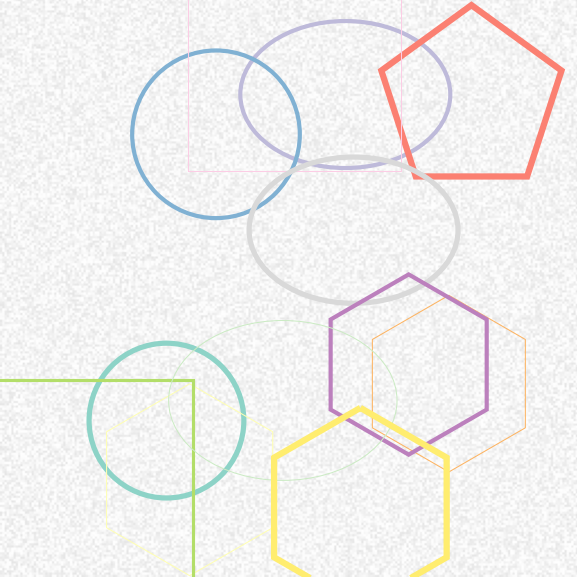[{"shape": "circle", "thickness": 2.5, "radius": 0.67, "center": [0.288, 0.271]}, {"shape": "hexagon", "thickness": 0.5, "radius": 0.83, "center": [0.328, 0.168]}, {"shape": "oval", "thickness": 2, "radius": 0.91, "center": [0.598, 0.835]}, {"shape": "pentagon", "thickness": 3, "radius": 0.82, "center": [0.816, 0.826]}, {"shape": "circle", "thickness": 2, "radius": 0.73, "center": [0.374, 0.767]}, {"shape": "hexagon", "thickness": 0.5, "radius": 0.76, "center": [0.777, 0.335]}, {"shape": "square", "thickness": 1.5, "radius": 0.87, "center": [0.16, 0.166]}, {"shape": "square", "thickness": 0.5, "radius": 0.92, "center": [0.51, 0.888]}, {"shape": "oval", "thickness": 2.5, "radius": 0.9, "center": [0.612, 0.601]}, {"shape": "hexagon", "thickness": 2, "radius": 0.78, "center": [0.708, 0.368]}, {"shape": "oval", "thickness": 0.5, "radius": 0.99, "center": [0.49, 0.306]}, {"shape": "hexagon", "thickness": 3, "radius": 0.86, "center": [0.624, 0.12]}]